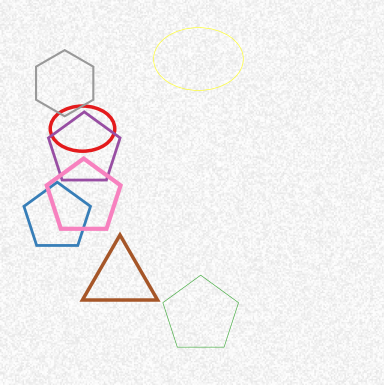[{"shape": "oval", "thickness": 2.5, "radius": 0.42, "center": [0.214, 0.666]}, {"shape": "pentagon", "thickness": 2, "radius": 0.45, "center": [0.149, 0.436]}, {"shape": "pentagon", "thickness": 0.5, "radius": 0.52, "center": [0.521, 0.182]}, {"shape": "pentagon", "thickness": 2, "radius": 0.49, "center": [0.219, 0.612]}, {"shape": "oval", "thickness": 0.5, "radius": 0.58, "center": [0.515, 0.847]}, {"shape": "triangle", "thickness": 2.5, "radius": 0.56, "center": [0.312, 0.277]}, {"shape": "pentagon", "thickness": 3, "radius": 0.5, "center": [0.217, 0.487]}, {"shape": "hexagon", "thickness": 1.5, "radius": 0.43, "center": [0.168, 0.784]}]